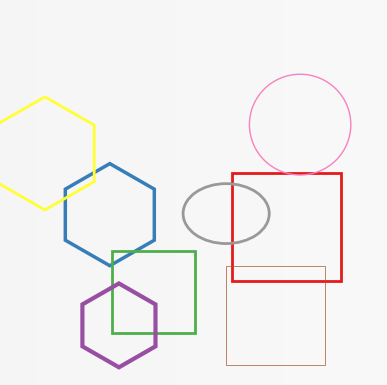[{"shape": "square", "thickness": 2, "radius": 0.7, "center": [0.74, 0.411]}, {"shape": "hexagon", "thickness": 2.5, "radius": 0.66, "center": [0.283, 0.442]}, {"shape": "square", "thickness": 2, "radius": 0.54, "center": [0.396, 0.242]}, {"shape": "hexagon", "thickness": 3, "radius": 0.54, "center": [0.307, 0.155]}, {"shape": "hexagon", "thickness": 2, "radius": 0.73, "center": [0.116, 0.602]}, {"shape": "square", "thickness": 0.5, "radius": 0.64, "center": [0.71, 0.181]}, {"shape": "circle", "thickness": 1, "radius": 0.65, "center": [0.775, 0.676]}, {"shape": "oval", "thickness": 2, "radius": 0.56, "center": [0.584, 0.445]}]